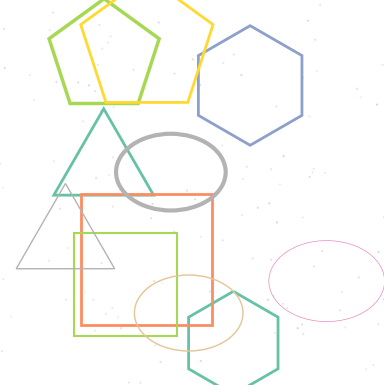[{"shape": "triangle", "thickness": 2, "radius": 0.75, "center": [0.269, 0.568]}, {"shape": "hexagon", "thickness": 2, "radius": 0.67, "center": [0.606, 0.109]}, {"shape": "square", "thickness": 2, "radius": 0.85, "center": [0.381, 0.326]}, {"shape": "hexagon", "thickness": 2, "radius": 0.78, "center": [0.65, 0.778]}, {"shape": "oval", "thickness": 0.5, "radius": 0.75, "center": [0.849, 0.27]}, {"shape": "pentagon", "thickness": 2.5, "radius": 0.75, "center": [0.27, 0.853]}, {"shape": "square", "thickness": 1.5, "radius": 0.67, "center": [0.326, 0.261]}, {"shape": "pentagon", "thickness": 2, "radius": 0.9, "center": [0.382, 0.88]}, {"shape": "oval", "thickness": 1, "radius": 0.71, "center": [0.49, 0.187]}, {"shape": "oval", "thickness": 3, "radius": 0.71, "center": [0.444, 0.553]}, {"shape": "triangle", "thickness": 1, "radius": 0.74, "center": [0.17, 0.376]}]